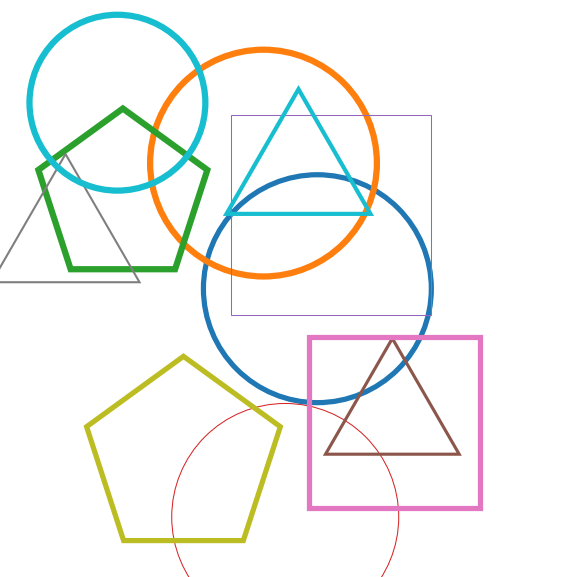[{"shape": "circle", "thickness": 2.5, "radius": 0.99, "center": [0.55, 0.499]}, {"shape": "circle", "thickness": 3, "radius": 0.98, "center": [0.456, 0.717]}, {"shape": "pentagon", "thickness": 3, "radius": 0.77, "center": [0.213, 0.657]}, {"shape": "circle", "thickness": 0.5, "radius": 0.98, "center": [0.494, 0.104]}, {"shape": "square", "thickness": 0.5, "radius": 0.87, "center": [0.574, 0.626]}, {"shape": "triangle", "thickness": 1.5, "radius": 0.67, "center": [0.679, 0.279]}, {"shape": "square", "thickness": 2.5, "radius": 0.74, "center": [0.683, 0.268]}, {"shape": "triangle", "thickness": 1, "radius": 0.74, "center": [0.113, 0.584]}, {"shape": "pentagon", "thickness": 2.5, "radius": 0.88, "center": [0.318, 0.206]}, {"shape": "triangle", "thickness": 2, "radius": 0.72, "center": [0.517, 0.701]}, {"shape": "circle", "thickness": 3, "radius": 0.76, "center": [0.203, 0.821]}]